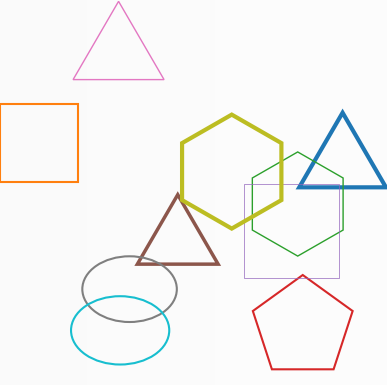[{"shape": "triangle", "thickness": 3, "radius": 0.65, "center": [0.884, 0.578]}, {"shape": "square", "thickness": 1.5, "radius": 0.5, "center": [0.101, 0.629]}, {"shape": "hexagon", "thickness": 1, "radius": 0.68, "center": [0.768, 0.47]}, {"shape": "pentagon", "thickness": 1.5, "radius": 0.68, "center": [0.781, 0.15]}, {"shape": "square", "thickness": 0.5, "radius": 0.62, "center": [0.753, 0.4]}, {"shape": "triangle", "thickness": 2.5, "radius": 0.6, "center": [0.459, 0.374]}, {"shape": "triangle", "thickness": 1, "radius": 0.68, "center": [0.306, 0.861]}, {"shape": "oval", "thickness": 1.5, "radius": 0.61, "center": [0.334, 0.249]}, {"shape": "hexagon", "thickness": 3, "radius": 0.74, "center": [0.598, 0.554]}, {"shape": "oval", "thickness": 1.5, "radius": 0.63, "center": [0.31, 0.142]}]